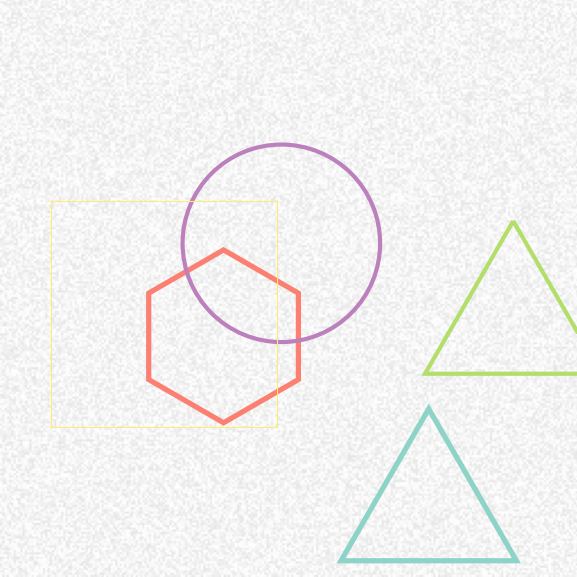[{"shape": "triangle", "thickness": 2.5, "radius": 0.88, "center": [0.742, 0.116]}, {"shape": "hexagon", "thickness": 2.5, "radius": 0.75, "center": [0.387, 0.417]}, {"shape": "triangle", "thickness": 2, "radius": 0.88, "center": [0.889, 0.44]}, {"shape": "circle", "thickness": 2, "radius": 0.86, "center": [0.487, 0.578]}, {"shape": "square", "thickness": 0.5, "radius": 0.98, "center": [0.284, 0.455]}]